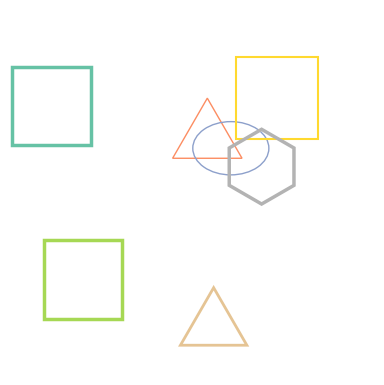[{"shape": "square", "thickness": 2.5, "radius": 0.51, "center": [0.134, 0.725]}, {"shape": "triangle", "thickness": 1, "radius": 0.52, "center": [0.538, 0.641]}, {"shape": "oval", "thickness": 1, "radius": 0.49, "center": [0.6, 0.615]}, {"shape": "square", "thickness": 2.5, "radius": 0.51, "center": [0.216, 0.275]}, {"shape": "square", "thickness": 1.5, "radius": 0.53, "center": [0.72, 0.745]}, {"shape": "triangle", "thickness": 2, "radius": 0.5, "center": [0.555, 0.153]}, {"shape": "hexagon", "thickness": 2.5, "radius": 0.49, "center": [0.679, 0.567]}]